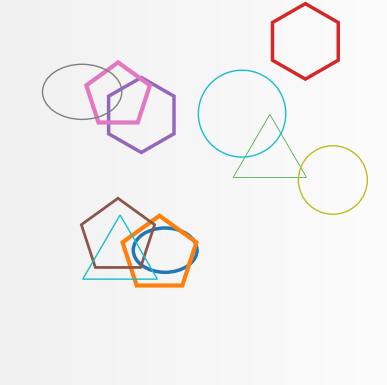[{"shape": "oval", "thickness": 2.5, "radius": 0.41, "center": [0.426, 0.35]}, {"shape": "pentagon", "thickness": 3, "radius": 0.5, "center": [0.412, 0.34]}, {"shape": "triangle", "thickness": 0.5, "radius": 0.55, "center": [0.696, 0.594]}, {"shape": "hexagon", "thickness": 2.5, "radius": 0.49, "center": [0.788, 0.893]}, {"shape": "hexagon", "thickness": 2.5, "radius": 0.49, "center": [0.365, 0.701]}, {"shape": "pentagon", "thickness": 2, "radius": 0.5, "center": [0.304, 0.386]}, {"shape": "pentagon", "thickness": 3, "radius": 0.43, "center": [0.305, 0.752]}, {"shape": "oval", "thickness": 1, "radius": 0.51, "center": [0.212, 0.761]}, {"shape": "circle", "thickness": 1, "radius": 0.44, "center": [0.859, 0.532]}, {"shape": "circle", "thickness": 1, "radius": 0.56, "center": [0.625, 0.705]}, {"shape": "triangle", "thickness": 1, "radius": 0.56, "center": [0.31, 0.33]}]